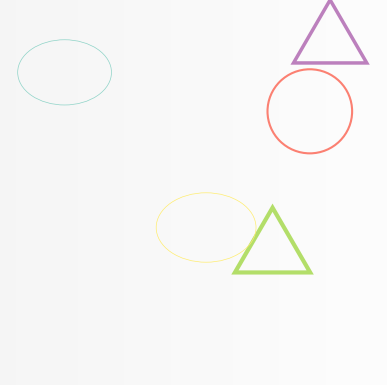[{"shape": "oval", "thickness": 0.5, "radius": 0.61, "center": [0.167, 0.812]}, {"shape": "circle", "thickness": 1.5, "radius": 0.55, "center": [0.8, 0.711]}, {"shape": "triangle", "thickness": 3, "radius": 0.56, "center": [0.703, 0.348]}, {"shape": "triangle", "thickness": 2.5, "radius": 0.55, "center": [0.852, 0.891]}, {"shape": "oval", "thickness": 0.5, "radius": 0.64, "center": [0.532, 0.409]}]